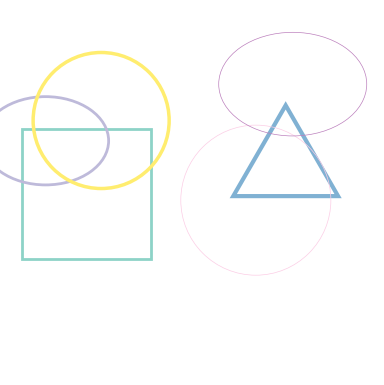[{"shape": "square", "thickness": 2, "radius": 0.84, "center": [0.224, 0.496]}, {"shape": "oval", "thickness": 2, "radius": 0.82, "center": [0.118, 0.634]}, {"shape": "triangle", "thickness": 3, "radius": 0.79, "center": [0.742, 0.569]}, {"shape": "circle", "thickness": 0.5, "radius": 0.97, "center": [0.664, 0.48]}, {"shape": "oval", "thickness": 0.5, "radius": 0.96, "center": [0.76, 0.781]}, {"shape": "circle", "thickness": 2.5, "radius": 0.88, "center": [0.263, 0.687]}]